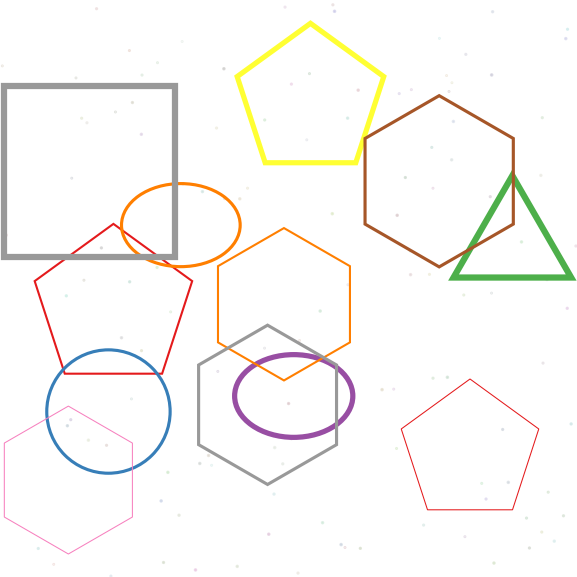[{"shape": "pentagon", "thickness": 0.5, "radius": 0.63, "center": [0.814, 0.218]}, {"shape": "pentagon", "thickness": 1, "radius": 0.72, "center": [0.196, 0.468]}, {"shape": "circle", "thickness": 1.5, "radius": 0.53, "center": [0.188, 0.287]}, {"shape": "triangle", "thickness": 3, "radius": 0.59, "center": [0.887, 0.577]}, {"shape": "oval", "thickness": 2.5, "radius": 0.51, "center": [0.509, 0.313]}, {"shape": "hexagon", "thickness": 1, "radius": 0.66, "center": [0.492, 0.472]}, {"shape": "oval", "thickness": 1.5, "radius": 0.51, "center": [0.313, 0.609]}, {"shape": "pentagon", "thickness": 2.5, "radius": 0.67, "center": [0.538, 0.825]}, {"shape": "hexagon", "thickness": 1.5, "radius": 0.74, "center": [0.76, 0.685]}, {"shape": "hexagon", "thickness": 0.5, "radius": 0.64, "center": [0.118, 0.168]}, {"shape": "hexagon", "thickness": 1.5, "radius": 0.69, "center": [0.463, 0.298]}, {"shape": "square", "thickness": 3, "radius": 0.74, "center": [0.155, 0.702]}]